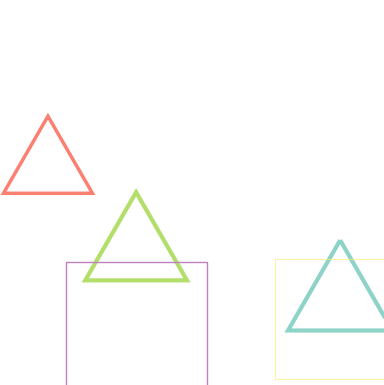[{"shape": "triangle", "thickness": 3, "radius": 0.78, "center": [0.884, 0.22]}, {"shape": "triangle", "thickness": 2.5, "radius": 0.67, "center": [0.125, 0.565]}, {"shape": "triangle", "thickness": 3, "radius": 0.76, "center": [0.354, 0.348]}, {"shape": "square", "thickness": 1, "radius": 0.91, "center": [0.354, 0.136]}, {"shape": "square", "thickness": 0.5, "radius": 0.78, "center": [0.87, 0.172]}]